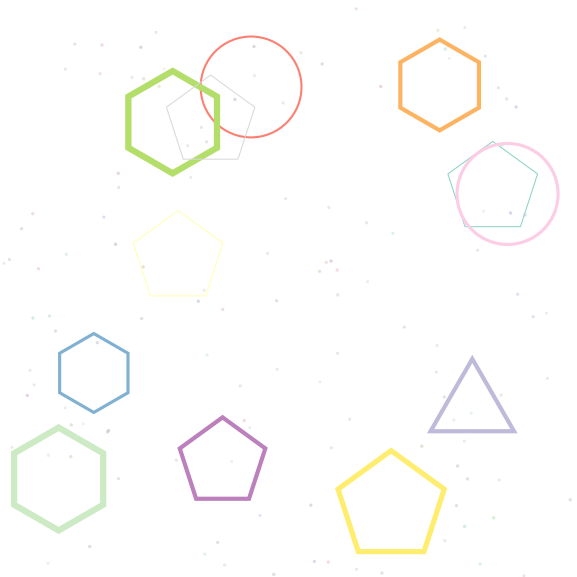[{"shape": "pentagon", "thickness": 0.5, "radius": 0.41, "center": [0.853, 0.673]}, {"shape": "pentagon", "thickness": 0.5, "radius": 0.41, "center": [0.308, 0.553]}, {"shape": "triangle", "thickness": 2, "radius": 0.42, "center": [0.818, 0.294]}, {"shape": "circle", "thickness": 1, "radius": 0.44, "center": [0.435, 0.849]}, {"shape": "hexagon", "thickness": 1.5, "radius": 0.34, "center": [0.162, 0.353]}, {"shape": "hexagon", "thickness": 2, "radius": 0.39, "center": [0.761, 0.852]}, {"shape": "hexagon", "thickness": 3, "radius": 0.44, "center": [0.299, 0.788]}, {"shape": "circle", "thickness": 1.5, "radius": 0.44, "center": [0.879, 0.663]}, {"shape": "pentagon", "thickness": 0.5, "radius": 0.4, "center": [0.365, 0.789]}, {"shape": "pentagon", "thickness": 2, "radius": 0.39, "center": [0.385, 0.199]}, {"shape": "hexagon", "thickness": 3, "radius": 0.45, "center": [0.102, 0.17]}, {"shape": "pentagon", "thickness": 2.5, "radius": 0.48, "center": [0.677, 0.122]}]